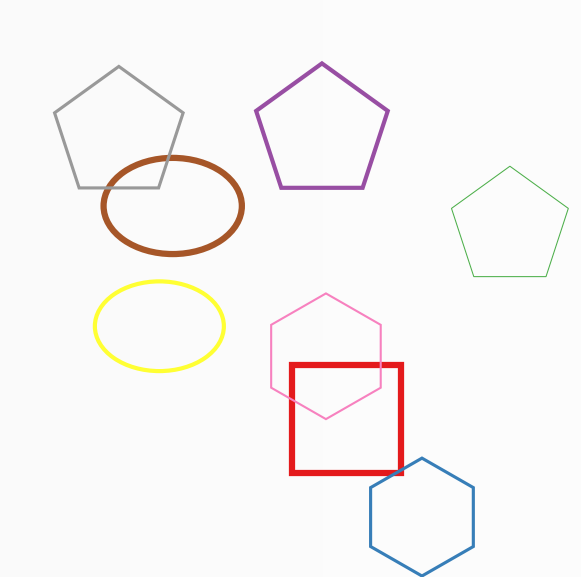[{"shape": "square", "thickness": 3, "radius": 0.47, "center": [0.596, 0.273]}, {"shape": "hexagon", "thickness": 1.5, "radius": 0.51, "center": [0.726, 0.104]}, {"shape": "pentagon", "thickness": 0.5, "radius": 0.53, "center": [0.877, 0.606]}, {"shape": "pentagon", "thickness": 2, "radius": 0.6, "center": [0.554, 0.77]}, {"shape": "oval", "thickness": 2, "radius": 0.55, "center": [0.274, 0.434]}, {"shape": "oval", "thickness": 3, "radius": 0.59, "center": [0.297, 0.642]}, {"shape": "hexagon", "thickness": 1, "radius": 0.54, "center": [0.561, 0.382]}, {"shape": "pentagon", "thickness": 1.5, "radius": 0.58, "center": [0.204, 0.768]}]